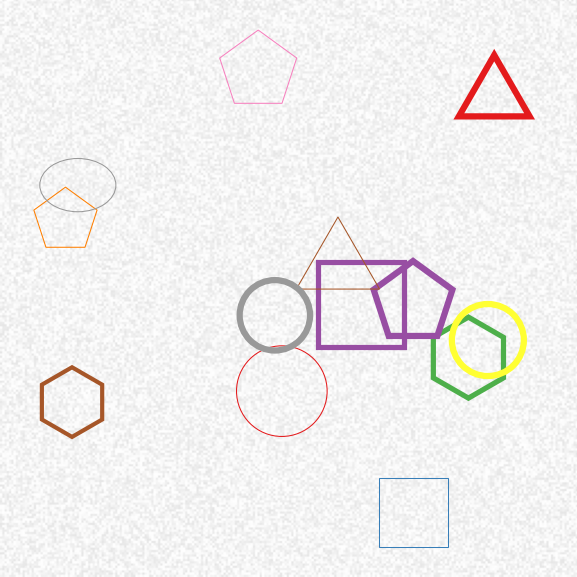[{"shape": "triangle", "thickness": 3, "radius": 0.35, "center": [0.856, 0.833]}, {"shape": "circle", "thickness": 0.5, "radius": 0.39, "center": [0.488, 0.322]}, {"shape": "square", "thickness": 0.5, "radius": 0.3, "center": [0.717, 0.112]}, {"shape": "hexagon", "thickness": 2.5, "radius": 0.35, "center": [0.811, 0.38]}, {"shape": "pentagon", "thickness": 3, "radius": 0.36, "center": [0.715, 0.475]}, {"shape": "square", "thickness": 2.5, "radius": 0.37, "center": [0.625, 0.472]}, {"shape": "pentagon", "thickness": 0.5, "radius": 0.29, "center": [0.113, 0.618]}, {"shape": "circle", "thickness": 3, "radius": 0.31, "center": [0.845, 0.41]}, {"shape": "triangle", "thickness": 0.5, "radius": 0.42, "center": [0.585, 0.54]}, {"shape": "hexagon", "thickness": 2, "radius": 0.3, "center": [0.125, 0.303]}, {"shape": "pentagon", "thickness": 0.5, "radius": 0.35, "center": [0.447, 0.877]}, {"shape": "circle", "thickness": 3, "radius": 0.3, "center": [0.476, 0.453]}, {"shape": "oval", "thickness": 0.5, "radius": 0.33, "center": [0.135, 0.679]}]